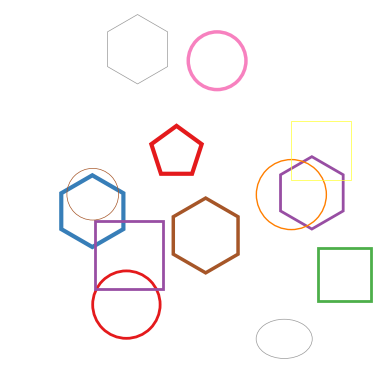[{"shape": "circle", "thickness": 2, "radius": 0.44, "center": [0.328, 0.209]}, {"shape": "pentagon", "thickness": 3, "radius": 0.34, "center": [0.458, 0.604]}, {"shape": "hexagon", "thickness": 3, "radius": 0.47, "center": [0.24, 0.452]}, {"shape": "square", "thickness": 2, "radius": 0.34, "center": [0.895, 0.286]}, {"shape": "hexagon", "thickness": 2, "radius": 0.47, "center": [0.81, 0.499]}, {"shape": "square", "thickness": 2, "radius": 0.44, "center": [0.336, 0.337]}, {"shape": "circle", "thickness": 1, "radius": 0.45, "center": [0.757, 0.495]}, {"shape": "square", "thickness": 0.5, "radius": 0.39, "center": [0.833, 0.609]}, {"shape": "circle", "thickness": 0.5, "radius": 0.34, "center": [0.241, 0.496]}, {"shape": "hexagon", "thickness": 2.5, "radius": 0.49, "center": [0.534, 0.388]}, {"shape": "circle", "thickness": 2.5, "radius": 0.37, "center": [0.564, 0.842]}, {"shape": "hexagon", "thickness": 0.5, "radius": 0.45, "center": [0.357, 0.872]}, {"shape": "oval", "thickness": 0.5, "radius": 0.36, "center": [0.738, 0.12]}]